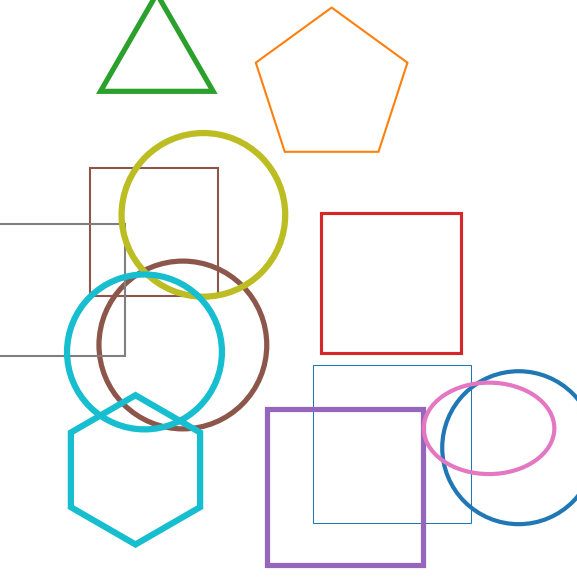[{"shape": "circle", "thickness": 2, "radius": 0.66, "center": [0.898, 0.224]}, {"shape": "square", "thickness": 0.5, "radius": 0.68, "center": [0.679, 0.23]}, {"shape": "pentagon", "thickness": 1, "radius": 0.69, "center": [0.574, 0.848]}, {"shape": "triangle", "thickness": 2.5, "radius": 0.56, "center": [0.272, 0.897]}, {"shape": "square", "thickness": 1.5, "radius": 0.61, "center": [0.678, 0.51]}, {"shape": "square", "thickness": 2.5, "radius": 0.67, "center": [0.597, 0.156]}, {"shape": "circle", "thickness": 2.5, "radius": 0.73, "center": [0.317, 0.402]}, {"shape": "square", "thickness": 1, "radius": 0.55, "center": [0.267, 0.597]}, {"shape": "oval", "thickness": 2, "radius": 0.57, "center": [0.847, 0.257]}, {"shape": "square", "thickness": 1, "radius": 0.57, "center": [0.103, 0.497]}, {"shape": "circle", "thickness": 3, "radius": 0.71, "center": [0.352, 0.627]}, {"shape": "circle", "thickness": 3, "radius": 0.67, "center": [0.25, 0.39]}, {"shape": "hexagon", "thickness": 3, "radius": 0.65, "center": [0.235, 0.186]}]